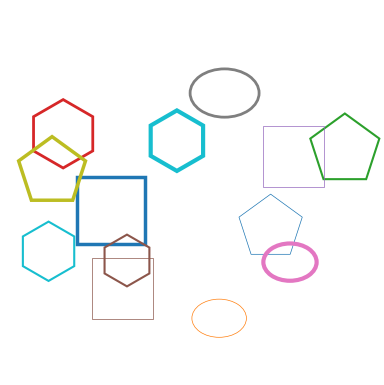[{"shape": "pentagon", "thickness": 0.5, "radius": 0.43, "center": [0.703, 0.409]}, {"shape": "square", "thickness": 2.5, "radius": 0.44, "center": [0.288, 0.453]}, {"shape": "oval", "thickness": 0.5, "radius": 0.35, "center": [0.569, 0.173]}, {"shape": "pentagon", "thickness": 1.5, "radius": 0.47, "center": [0.896, 0.611]}, {"shape": "hexagon", "thickness": 2, "radius": 0.44, "center": [0.164, 0.652]}, {"shape": "square", "thickness": 0.5, "radius": 0.4, "center": [0.762, 0.594]}, {"shape": "hexagon", "thickness": 1.5, "radius": 0.34, "center": [0.33, 0.323]}, {"shape": "square", "thickness": 0.5, "radius": 0.4, "center": [0.319, 0.251]}, {"shape": "oval", "thickness": 3, "radius": 0.35, "center": [0.753, 0.319]}, {"shape": "oval", "thickness": 2, "radius": 0.45, "center": [0.583, 0.758]}, {"shape": "pentagon", "thickness": 2.5, "radius": 0.46, "center": [0.135, 0.554]}, {"shape": "hexagon", "thickness": 3, "radius": 0.39, "center": [0.459, 0.635]}, {"shape": "hexagon", "thickness": 1.5, "radius": 0.39, "center": [0.126, 0.347]}]